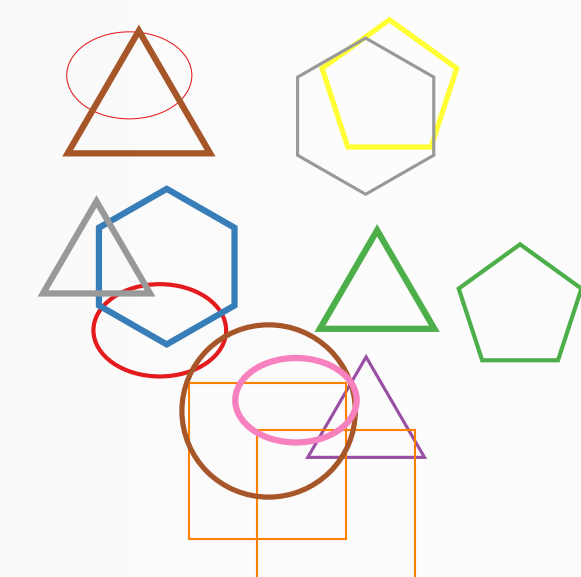[{"shape": "oval", "thickness": 2, "radius": 0.57, "center": [0.275, 0.427]}, {"shape": "oval", "thickness": 0.5, "radius": 0.54, "center": [0.222, 0.869]}, {"shape": "hexagon", "thickness": 3, "radius": 0.67, "center": [0.287, 0.537]}, {"shape": "triangle", "thickness": 3, "radius": 0.57, "center": [0.649, 0.487]}, {"shape": "pentagon", "thickness": 2, "radius": 0.55, "center": [0.895, 0.465]}, {"shape": "triangle", "thickness": 1.5, "radius": 0.58, "center": [0.63, 0.265]}, {"shape": "square", "thickness": 1, "radius": 0.68, "center": [0.578, 0.118]}, {"shape": "square", "thickness": 1, "radius": 0.68, "center": [0.46, 0.201]}, {"shape": "pentagon", "thickness": 2.5, "radius": 0.61, "center": [0.67, 0.843]}, {"shape": "circle", "thickness": 2.5, "radius": 0.75, "center": [0.462, 0.288]}, {"shape": "triangle", "thickness": 3, "radius": 0.71, "center": [0.239, 0.804]}, {"shape": "oval", "thickness": 3, "radius": 0.52, "center": [0.509, 0.306]}, {"shape": "triangle", "thickness": 3, "radius": 0.53, "center": [0.166, 0.544]}, {"shape": "hexagon", "thickness": 1.5, "radius": 0.68, "center": [0.629, 0.798]}]